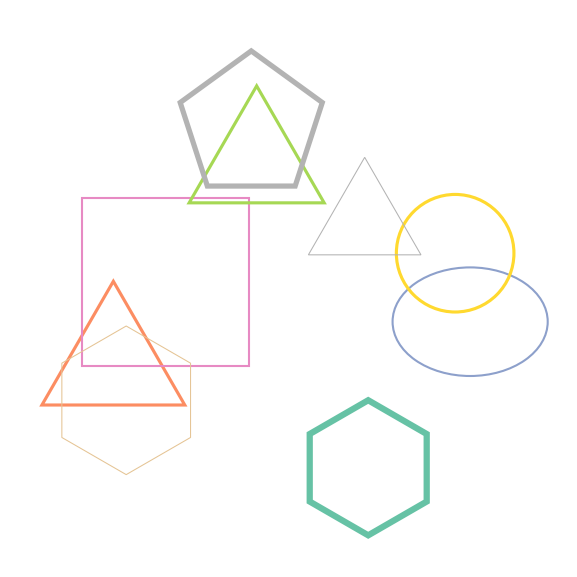[{"shape": "hexagon", "thickness": 3, "radius": 0.58, "center": [0.638, 0.189]}, {"shape": "triangle", "thickness": 1.5, "radius": 0.71, "center": [0.196, 0.369]}, {"shape": "oval", "thickness": 1, "radius": 0.67, "center": [0.814, 0.442]}, {"shape": "square", "thickness": 1, "radius": 0.72, "center": [0.287, 0.511]}, {"shape": "triangle", "thickness": 1.5, "radius": 0.67, "center": [0.444, 0.715]}, {"shape": "circle", "thickness": 1.5, "radius": 0.51, "center": [0.788, 0.561]}, {"shape": "hexagon", "thickness": 0.5, "radius": 0.64, "center": [0.219, 0.306]}, {"shape": "pentagon", "thickness": 2.5, "radius": 0.65, "center": [0.435, 0.782]}, {"shape": "triangle", "thickness": 0.5, "radius": 0.56, "center": [0.631, 0.614]}]